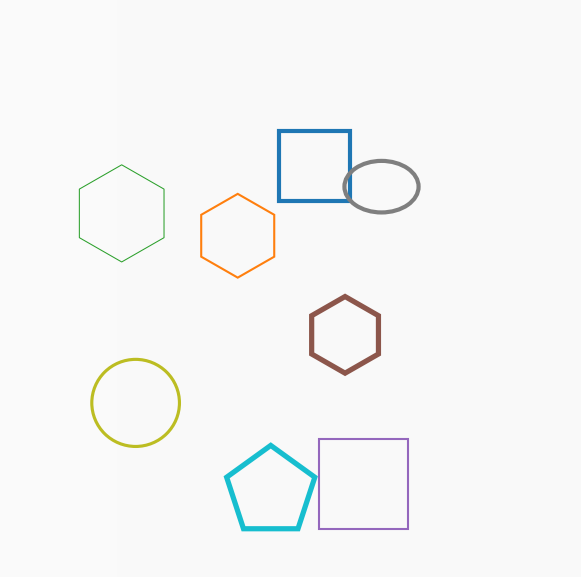[{"shape": "square", "thickness": 2, "radius": 0.3, "center": [0.541, 0.712]}, {"shape": "hexagon", "thickness": 1, "radius": 0.36, "center": [0.409, 0.591]}, {"shape": "hexagon", "thickness": 0.5, "radius": 0.42, "center": [0.209, 0.63]}, {"shape": "square", "thickness": 1, "radius": 0.39, "center": [0.625, 0.161]}, {"shape": "hexagon", "thickness": 2.5, "radius": 0.33, "center": [0.594, 0.419]}, {"shape": "oval", "thickness": 2, "radius": 0.32, "center": [0.656, 0.676]}, {"shape": "circle", "thickness": 1.5, "radius": 0.38, "center": [0.233, 0.301]}, {"shape": "pentagon", "thickness": 2.5, "radius": 0.4, "center": [0.466, 0.148]}]